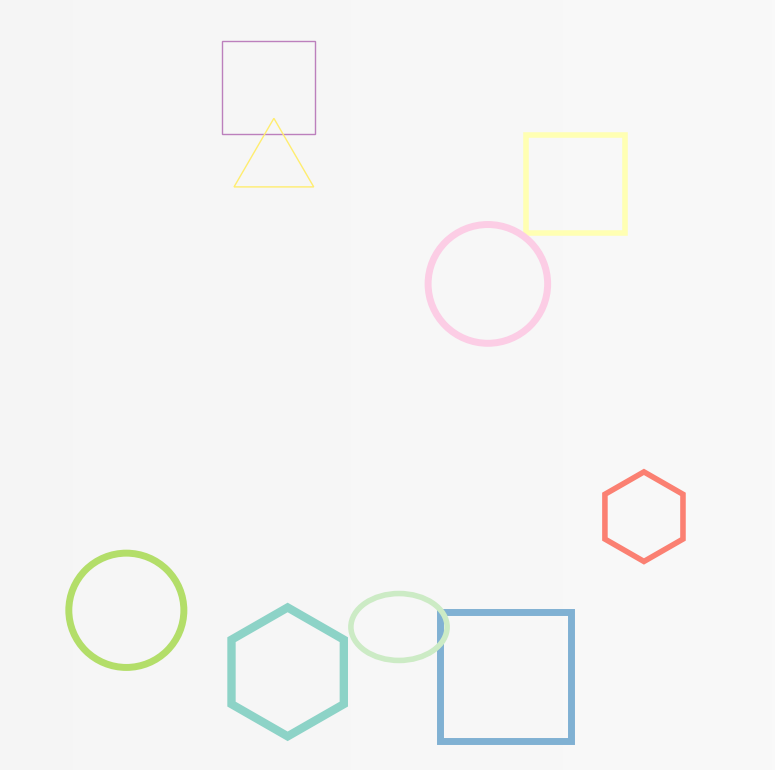[{"shape": "hexagon", "thickness": 3, "radius": 0.42, "center": [0.371, 0.127]}, {"shape": "square", "thickness": 2, "radius": 0.32, "center": [0.742, 0.761]}, {"shape": "hexagon", "thickness": 2, "radius": 0.29, "center": [0.831, 0.329]}, {"shape": "square", "thickness": 2.5, "radius": 0.42, "center": [0.652, 0.121]}, {"shape": "circle", "thickness": 2.5, "radius": 0.37, "center": [0.163, 0.207]}, {"shape": "circle", "thickness": 2.5, "radius": 0.39, "center": [0.63, 0.631]}, {"shape": "square", "thickness": 0.5, "radius": 0.3, "center": [0.346, 0.886]}, {"shape": "oval", "thickness": 2, "radius": 0.31, "center": [0.515, 0.186]}, {"shape": "triangle", "thickness": 0.5, "radius": 0.3, "center": [0.353, 0.787]}]